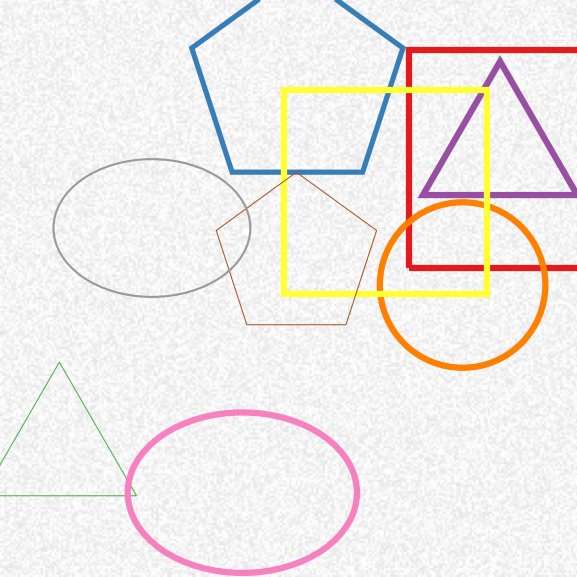[{"shape": "square", "thickness": 3, "radius": 0.94, "center": [0.896, 0.724]}, {"shape": "pentagon", "thickness": 2.5, "radius": 0.96, "center": [0.515, 0.857]}, {"shape": "triangle", "thickness": 0.5, "radius": 0.77, "center": [0.103, 0.218]}, {"shape": "triangle", "thickness": 3, "radius": 0.77, "center": [0.866, 0.739]}, {"shape": "circle", "thickness": 3, "radius": 0.72, "center": [0.801, 0.506]}, {"shape": "square", "thickness": 3, "radius": 0.88, "center": [0.668, 0.667]}, {"shape": "pentagon", "thickness": 0.5, "radius": 0.73, "center": [0.513, 0.555]}, {"shape": "oval", "thickness": 3, "radius": 0.99, "center": [0.42, 0.146]}, {"shape": "oval", "thickness": 1, "radius": 0.85, "center": [0.263, 0.604]}]